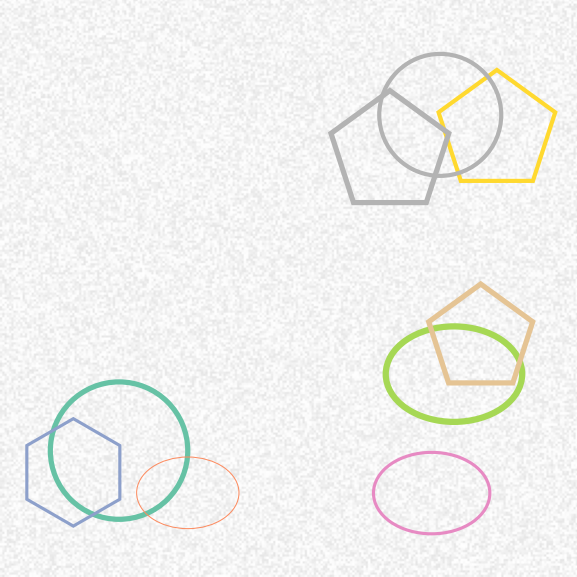[{"shape": "circle", "thickness": 2.5, "radius": 0.59, "center": [0.206, 0.219]}, {"shape": "oval", "thickness": 0.5, "radius": 0.44, "center": [0.325, 0.146]}, {"shape": "hexagon", "thickness": 1.5, "radius": 0.46, "center": [0.127, 0.181]}, {"shape": "oval", "thickness": 1.5, "radius": 0.5, "center": [0.747, 0.145]}, {"shape": "oval", "thickness": 3, "radius": 0.59, "center": [0.786, 0.351]}, {"shape": "pentagon", "thickness": 2, "radius": 0.53, "center": [0.86, 0.772]}, {"shape": "pentagon", "thickness": 2.5, "radius": 0.47, "center": [0.832, 0.413]}, {"shape": "pentagon", "thickness": 2.5, "radius": 0.54, "center": [0.675, 0.735]}, {"shape": "circle", "thickness": 2, "radius": 0.53, "center": [0.762, 0.8]}]